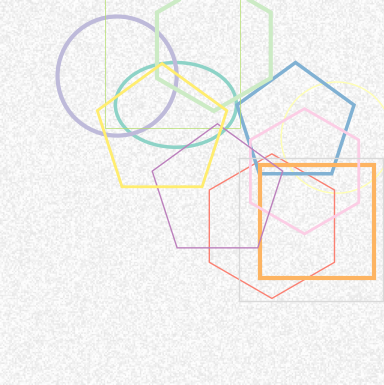[{"shape": "oval", "thickness": 2.5, "radius": 0.79, "center": [0.457, 0.728]}, {"shape": "circle", "thickness": 1, "radius": 0.72, "center": [0.875, 0.643]}, {"shape": "circle", "thickness": 3, "radius": 0.77, "center": [0.304, 0.802]}, {"shape": "hexagon", "thickness": 1, "radius": 0.94, "center": [0.706, 0.413]}, {"shape": "pentagon", "thickness": 2.5, "radius": 0.8, "center": [0.768, 0.678]}, {"shape": "square", "thickness": 3, "radius": 0.74, "center": [0.824, 0.425]}, {"shape": "square", "thickness": 0.5, "radius": 0.88, "center": [0.447, 0.842]}, {"shape": "hexagon", "thickness": 2, "radius": 0.81, "center": [0.791, 0.555]}, {"shape": "square", "thickness": 1, "radius": 0.93, "center": [0.808, 0.403]}, {"shape": "pentagon", "thickness": 1, "radius": 0.89, "center": [0.565, 0.5]}, {"shape": "hexagon", "thickness": 3, "radius": 0.85, "center": [0.555, 0.882]}, {"shape": "pentagon", "thickness": 2, "radius": 0.88, "center": [0.421, 0.658]}]